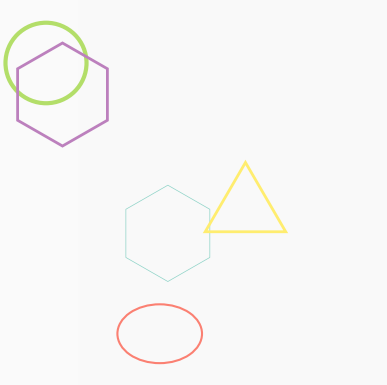[{"shape": "hexagon", "thickness": 0.5, "radius": 0.63, "center": [0.433, 0.394]}, {"shape": "oval", "thickness": 1.5, "radius": 0.55, "center": [0.412, 0.133]}, {"shape": "circle", "thickness": 3, "radius": 0.52, "center": [0.119, 0.836]}, {"shape": "hexagon", "thickness": 2, "radius": 0.67, "center": [0.161, 0.754]}, {"shape": "triangle", "thickness": 2, "radius": 0.6, "center": [0.633, 0.458]}]